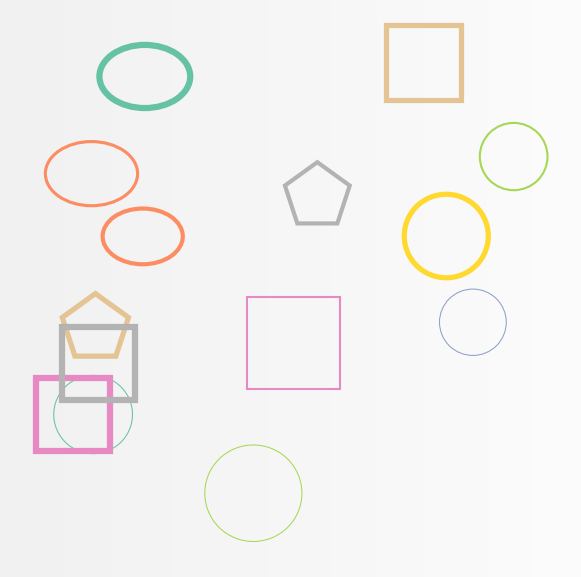[{"shape": "circle", "thickness": 0.5, "radius": 0.34, "center": [0.16, 0.281]}, {"shape": "oval", "thickness": 3, "radius": 0.39, "center": [0.249, 0.867]}, {"shape": "oval", "thickness": 2, "radius": 0.34, "center": [0.246, 0.59]}, {"shape": "oval", "thickness": 1.5, "radius": 0.4, "center": [0.157, 0.698]}, {"shape": "circle", "thickness": 0.5, "radius": 0.29, "center": [0.814, 0.441]}, {"shape": "square", "thickness": 3, "radius": 0.32, "center": [0.126, 0.282]}, {"shape": "square", "thickness": 1, "radius": 0.4, "center": [0.505, 0.405]}, {"shape": "circle", "thickness": 0.5, "radius": 0.42, "center": [0.436, 0.145]}, {"shape": "circle", "thickness": 1, "radius": 0.29, "center": [0.884, 0.728]}, {"shape": "circle", "thickness": 2.5, "radius": 0.36, "center": [0.768, 0.59]}, {"shape": "square", "thickness": 2.5, "radius": 0.33, "center": [0.728, 0.89]}, {"shape": "pentagon", "thickness": 2.5, "radius": 0.3, "center": [0.164, 0.431]}, {"shape": "square", "thickness": 3, "radius": 0.32, "center": [0.17, 0.369]}, {"shape": "pentagon", "thickness": 2, "radius": 0.29, "center": [0.546, 0.66]}]